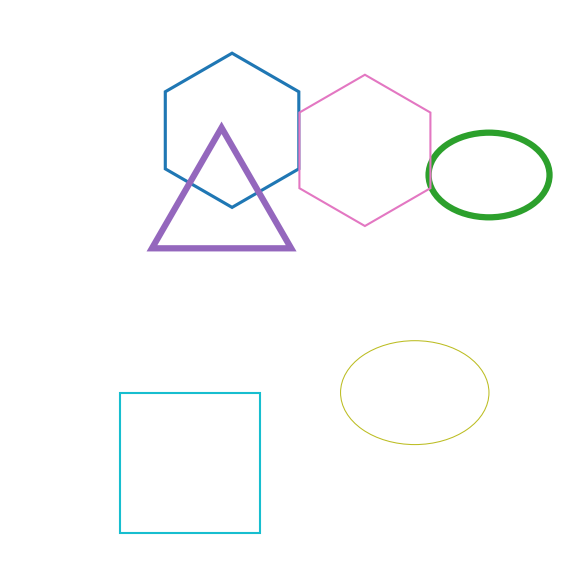[{"shape": "hexagon", "thickness": 1.5, "radius": 0.67, "center": [0.402, 0.774]}, {"shape": "oval", "thickness": 3, "radius": 0.52, "center": [0.847, 0.696]}, {"shape": "triangle", "thickness": 3, "radius": 0.7, "center": [0.384, 0.639]}, {"shape": "hexagon", "thickness": 1, "radius": 0.65, "center": [0.632, 0.739]}, {"shape": "oval", "thickness": 0.5, "radius": 0.64, "center": [0.718, 0.319]}, {"shape": "square", "thickness": 1, "radius": 0.61, "center": [0.329, 0.198]}]